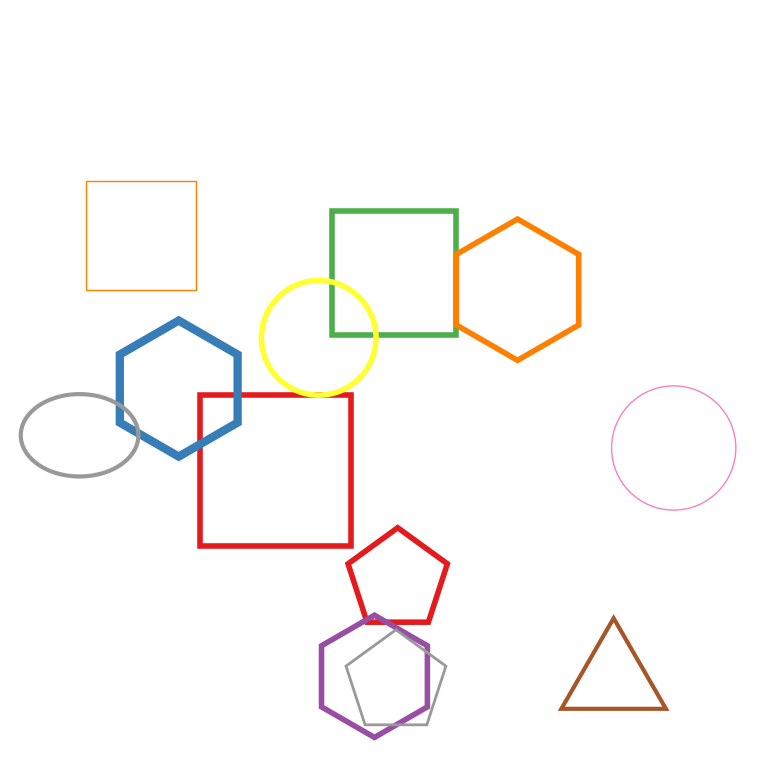[{"shape": "pentagon", "thickness": 2, "radius": 0.34, "center": [0.516, 0.247]}, {"shape": "square", "thickness": 2, "radius": 0.49, "center": [0.358, 0.39]}, {"shape": "hexagon", "thickness": 3, "radius": 0.44, "center": [0.232, 0.495]}, {"shape": "square", "thickness": 2, "radius": 0.4, "center": [0.512, 0.645]}, {"shape": "hexagon", "thickness": 2, "radius": 0.4, "center": [0.486, 0.122]}, {"shape": "square", "thickness": 0.5, "radius": 0.36, "center": [0.183, 0.694]}, {"shape": "hexagon", "thickness": 2, "radius": 0.46, "center": [0.672, 0.624]}, {"shape": "circle", "thickness": 2, "radius": 0.37, "center": [0.414, 0.561]}, {"shape": "triangle", "thickness": 1.5, "radius": 0.39, "center": [0.797, 0.119]}, {"shape": "circle", "thickness": 0.5, "radius": 0.4, "center": [0.875, 0.418]}, {"shape": "oval", "thickness": 1.5, "radius": 0.38, "center": [0.103, 0.435]}, {"shape": "pentagon", "thickness": 1, "radius": 0.34, "center": [0.514, 0.114]}]